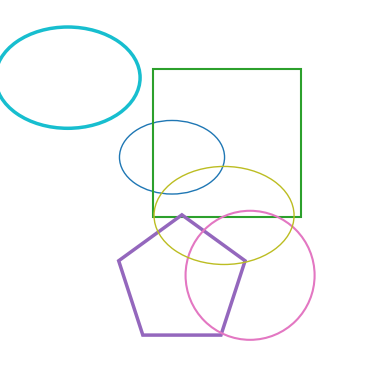[{"shape": "oval", "thickness": 1, "radius": 0.68, "center": [0.447, 0.592]}, {"shape": "square", "thickness": 1.5, "radius": 0.96, "center": [0.591, 0.629]}, {"shape": "pentagon", "thickness": 2.5, "radius": 0.86, "center": [0.472, 0.269]}, {"shape": "circle", "thickness": 1.5, "radius": 0.84, "center": [0.65, 0.285]}, {"shape": "oval", "thickness": 1, "radius": 0.91, "center": [0.582, 0.44]}, {"shape": "oval", "thickness": 2.5, "radius": 0.94, "center": [0.176, 0.798]}]